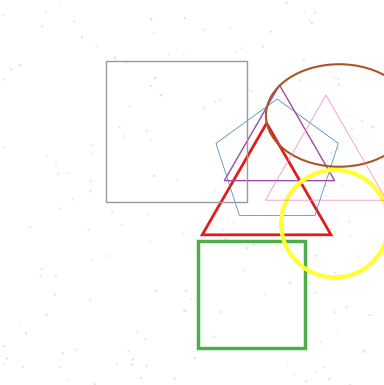[{"shape": "triangle", "thickness": 2, "radius": 0.97, "center": [0.692, 0.487]}, {"shape": "pentagon", "thickness": 0.5, "radius": 0.84, "center": [0.72, 0.576]}, {"shape": "square", "thickness": 2.5, "radius": 0.7, "center": [0.653, 0.236]}, {"shape": "triangle", "thickness": 1, "radius": 0.83, "center": [0.726, 0.614]}, {"shape": "circle", "thickness": 3, "radius": 0.7, "center": [0.87, 0.419]}, {"shape": "oval", "thickness": 1.5, "radius": 0.95, "center": [0.881, 0.7]}, {"shape": "triangle", "thickness": 0.5, "radius": 0.91, "center": [0.847, 0.571]}, {"shape": "square", "thickness": 1, "radius": 0.92, "center": [0.459, 0.659]}]